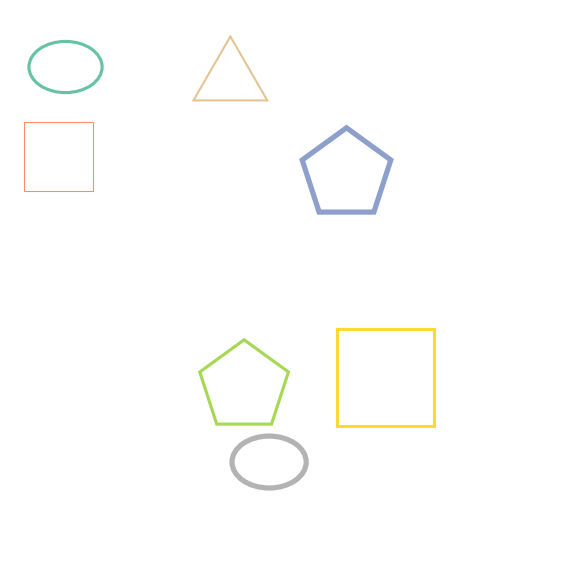[{"shape": "oval", "thickness": 1.5, "radius": 0.32, "center": [0.113, 0.883]}, {"shape": "square", "thickness": 0.5, "radius": 0.3, "center": [0.101, 0.728]}, {"shape": "pentagon", "thickness": 2.5, "radius": 0.4, "center": [0.6, 0.697]}, {"shape": "pentagon", "thickness": 1.5, "radius": 0.4, "center": [0.423, 0.33]}, {"shape": "square", "thickness": 1.5, "radius": 0.42, "center": [0.667, 0.345]}, {"shape": "triangle", "thickness": 1, "radius": 0.37, "center": [0.399, 0.862]}, {"shape": "oval", "thickness": 2.5, "radius": 0.32, "center": [0.466, 0.199]}]